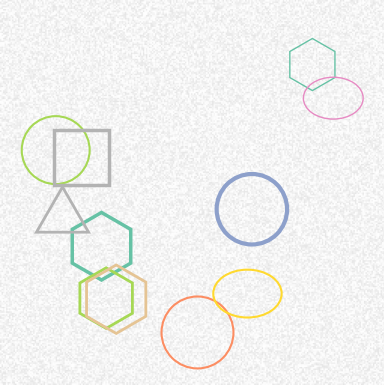[{"shape": "hexagon", "thickness": 2.5, "radius": 0.44, "center": [0.264, 0.36]}, {"shape": "hexagon", "thickness": 1, "radius": 0.34, "center": [0.811, 0.832]}, {"shape": "circle", "thickness": 1.5, "radius": 0.47, "center": [0.513, 0.136]}, {"shape": "circle", "thickness": 3, "radius": 0.46, "center": [0.654, 0.457]}, {"shape": "oval", "thickness": 1, "radius": 0.39, "center": [0.866, 0.745]}, {"shape": "hexagon", "thickness": 2, "radius": 0.39, "center": [0.276, 0.226]}, {"shape": "circle", "thickness": 1.5, "radius": 0.44, "center": [0.145, 0.61]}, {"shape": "oval", "thickness": 1.5, "radius": 0.44, "center": [0.643, 0.237]}, {"shape": "hexagon", "thickness": 2, "radius": 0.44, "center": [0.302, 0.223]}, {"shape": "triangle", "thickness": 2, "radius": 0.39, "center": [0.162, 0.436]}, {"shape": "square", "thickness": 2.5, "radius": 0.36, "center": [0.211, 0.592]}]